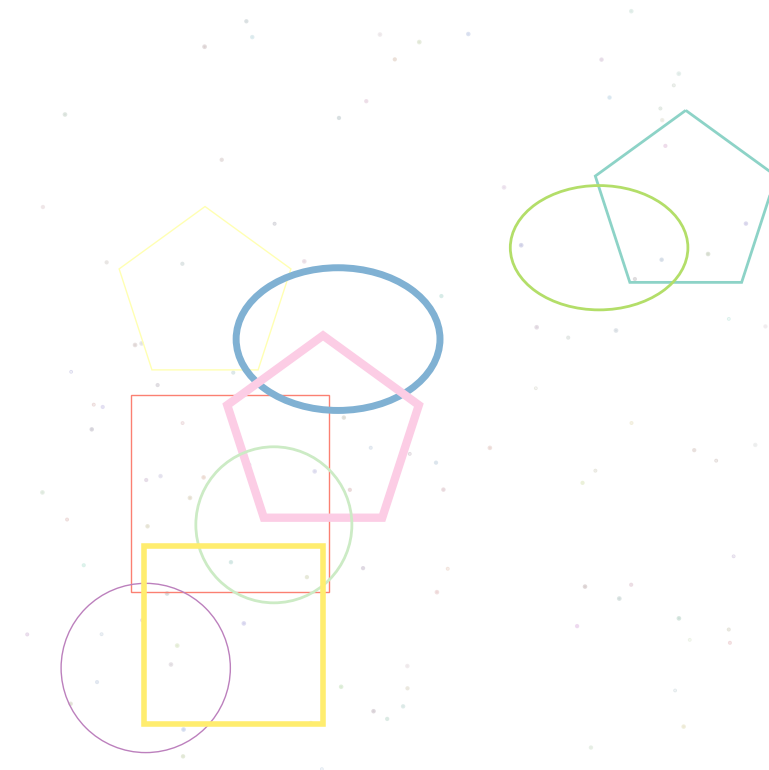[{"shape": "pentagon", "thickness": 1, "radius": 0.62, "center": [0.891, 0.733]}, {"shape": "pentagon", "thickness": 0.5, "radius": 0.59, "center": [0.266, 0.615]}, {"shape": "square", "thickness": 0.5, "radius": 0.64, "center": [0.299, 0.359]}, {"shape": "oval", "thickness": 2.5, "radius": 0.66, "center": [0.439, 0.56]}, {"shape": "oval", "thickness": 1, "radius": 0.58, "center": [0.778, 0.678]}, {"shape": "pentagon", "thickness": 3, "radius": 0.65, "center": [0.42, 0.433]}, {"shape": "circle", "thickness": 0.5, "radius": 0.55, "center": [0.189, 0.133]}, {"shape": "circle", "thickness": 1, "radius": 0.51, "center": [0.356, 0.318]}, {"shape": "square", "thickness": 2, "radius": 0.58, "center": [0.303, 0.175]}]